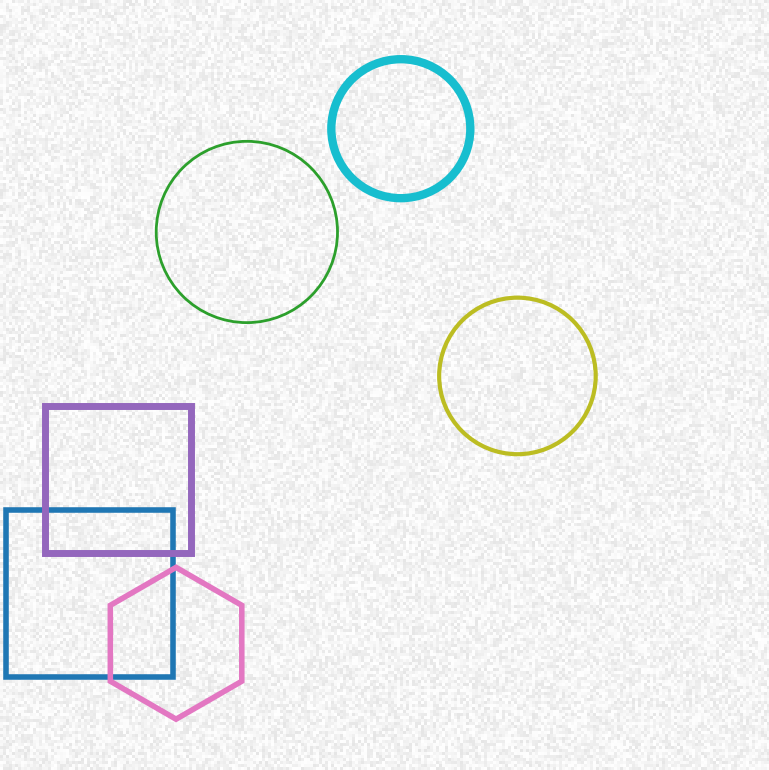[{"shape": "square", "thickness": 2, "radius": 0.54, "center": [0.116, 0.229]}, {"shape": "circle", "thickness": 1, "radius": 0.59, "center": [0.321, 0.699]}, {"shape": "square", "thickness": 2.5, "radius": 0.47, "center": [0.153, 0.377]}, {"shape": "hexagon", "thickness": 2, "radius": 0.49, "center": [0.229, 0.165]}, {"shape": "circle", "thickness": 1.5, "radius": 0.51, "center": [0.672, 0.512]}, {"shape": "circle", "thickness": 3, "radius": 0.45, "center": [0.521, 0.833]}]